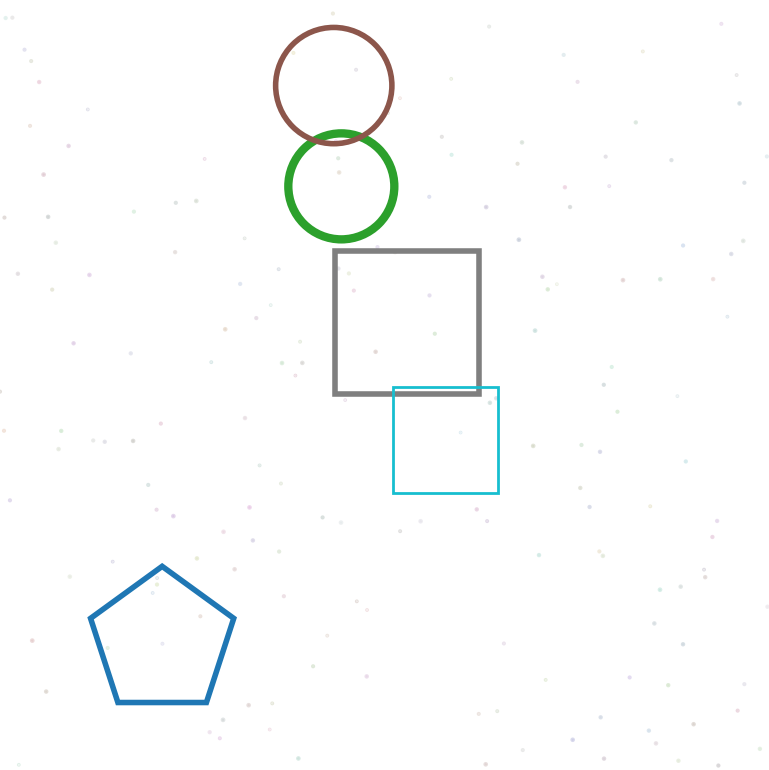[{"shape": "pentagon", "thickness": 2, "radius": 0.49, "center": [0.211, 0.167]}, {"shape": "circle", "thickness": 3, "radius": 0.34, "center": [0.443, 0.758]}, {"shape": "circle", "thickness": 2, "radius": 0.38, "center": [0.433, 0.889]}, {"shape": "square", "thickness": 2, "radius": 0.47, "center": [0.528, 0.581]}, {"shape": "square", "thickness": 1, "radius": 0.34, "center": [0.579, 0.429]}]